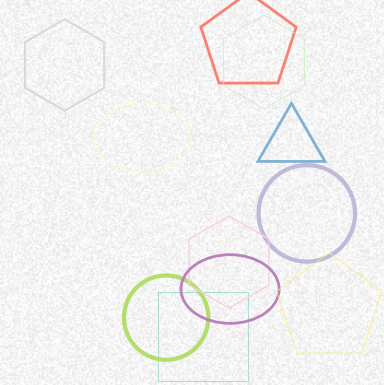[{"shape": "square", "thickness": 0.5, "radius": 0.58, "center": [0.526, 0.126]}, {"shape": "oval", "thickness": 0.5, "radius": 0.63, "center": [0.369, 0.643]}, {"shape": "circle", "thickness": 3, "radius": 0.63, "center": [0.797, 0.446]}, {"shape": "pentagon", "thickness": 2, "radius": 0.65, "center": [0.645, 0.889]}, {"shape": "triangle", "thickness": 2, "radius": 0.5, "center": [0.757, 0.631]}, {"shape": "circle", "thickness": 3, "radius": 0.55, "center": [0.432, 0.175]}, {"shape": "hexagon", "thickness": 1, "radius": 0.6, "center": [0.595, 0.319]}, {"shape": "hexagon", "thickness": 1.5, "radius": 0.59, "center": [0.168, 0.831]}, {"shape": "oval", "thickness": 2, "radius": 0.64, "center": [0.597, 0.249]}, {"shape": "hexagon", "thickness": 0.5, "radius": 0.61, "center": [0.686, 0.839]}, {"shape": "pentagon", "thickness": 0.5, "radius": 0.72, "center": [0.856, 0.199]}]